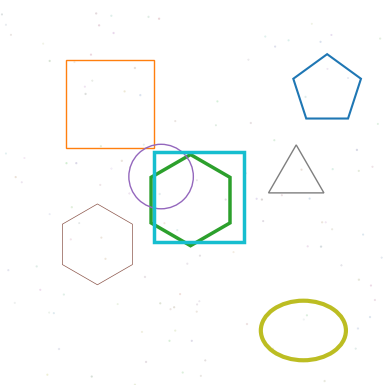[{"shape": "pentagon", "thickness": 1.5, "radius": 0.46, "center": [0.85, 0.767]}, {"shape": "square", "thickness": 1, "radius": 0.57, "center": [0.286, 0.73]}, {"shape": "hexagon", "thickness": 2.5, "radius": 0.59, "center": [0.495, 0.48]}, {"shape": "circle", "thickness": 1, "radius": 0.42, "center": [0.418, 0.541]}, {"shape": "hexagon", "thickness": 0.5, "radius": 0.52, "center": [0.253, 0.365]}, {"shape": "triangle", "thickness": 1, "radius": 0.42, "center": [0.769, 0.541]}, {"shape": "oval", "thickness": 3, "radius": 0.55, "center": [0.788, 0.142]}, {"shape": "square", "thickness": 2.5, "radius": 0.58, "center": [0.517, 0.489]}]